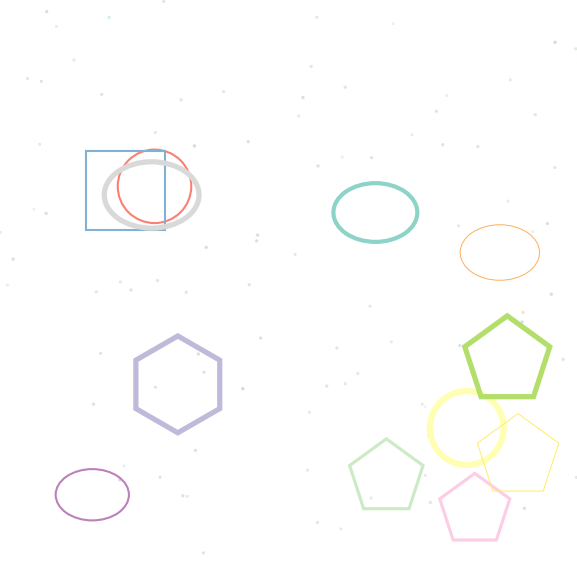[{"shape": "oval", "thickness": 2, "radius": 0.36, "center": [0.65, 0.631]}, {"shape": "circle", "thickness": 3, "radius": 0.32, "center": [0.808, 0.258]}, {"shape": "hexagon", "thickness": 2.5, "radius": 0.42, "center": [0.308, 0.334]}, {"shape": "circle", "thickness": 1, "radius": 0.32, "center": [0.268, 0.676]}, {"shape": "square", "thickness": 1, "radius": 0.34, "center": [0.217, 0.669]}, {"shape": "oval", "thickness": 0.5, "radius": 0.34, "center": [0.866, 0.562]}, {"shape": "pentagon", "thickness": 2.5, "radius": 0.39, "center": [0.878, 0.375]}, {"shape": "pentagon", "thickness": 1.5, "radius": 0.32, "center": [0.822, 0.116]}, {"shape": "oval", "thickness": 2.5, "radius": 0.41, "center": [0.263, 0.662]}, {"shape": "oval", "thickness": 1, "radius": 0.32, "center": [0.16, 0.142]}, {"shape": "pentagon", "thickness": 1.5, "radius": 0.33, "center": [0.669, 0.172]}, {"shape": "pentagon", "thickness": 0.5, "radius": 0.37, "center": [0.897, 0.209]}]